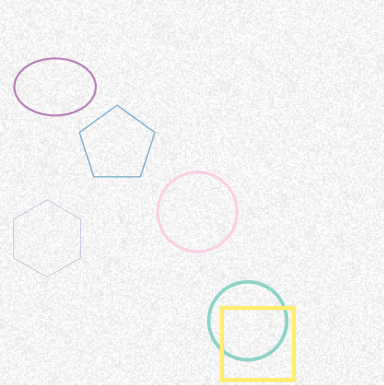[{"shape": "circle", "thickness": 2.5, "radius": 0.51, "center": [0.644, 0.167]}, {"shape": "hexagon", "thickness": 0.5, "radius": 0.5, "center": [0.122, 0.38]}, {"shape": "pentagon", "thickness": 1, "radius": 0.51, "center": [0.304, 0.624]}, {"shape": "circle", "thickness": 2, "radius": 0.52, "center": [0.513, 0.45]}, {"shape": "oval", "thickness": 1.5, "radius": 0.53, "center": [0.143, 0.774]}, {"shape": "square", "thickness": 3, "radius": 0.47, "center": [0.67, 0.107]}]